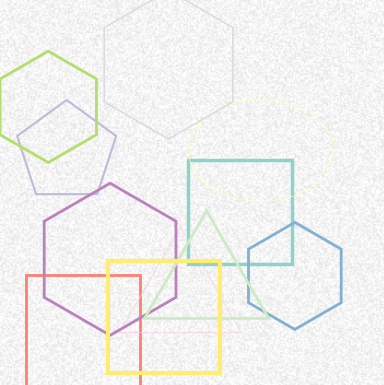[{"shape": "square", "thickness": 2.5, "radius": 0.68, "center": [0.623, 0.45]}, {"shape": "oval", "thickness": 0.5, "radius": 0.94, "center": [0.678, 0.609]}, {"shape": "pentagon", "thickness": 1.5, "radius": 0.68, "center": [0.173, 0.605]}, {"shape": "square", "thickness": 2, "radius": 0.74, "center": [0.216, 0.138]}, {"shape": "hexagon", "thickness": 2, "radius": 0.7, "center": [0.766, 0.283]}, {"shape": "hexagon", "thickness": 2, "radius": 0.72, "center": [0.125, 0.723]}, {"shape": "triangle", "thickness": 0.5, "radius": 0.91, "center": [0.469, 0.227]}, {"shape": "hexagon", "thickness": 1, "radius": 0.96, "center": [0.438, 0.832]}, {"shape": "hexagon", "thickness": 2, "radius": 0.99, "center": [0.286, 0.327]}, {"shape": "triangle", "thickness": 2, "radius": 0.93, "center": [0.537, 0.266]}, {"shape": "square", "thickness": 3, "radius": 0.73, "center": [0.426, 0.177]}]